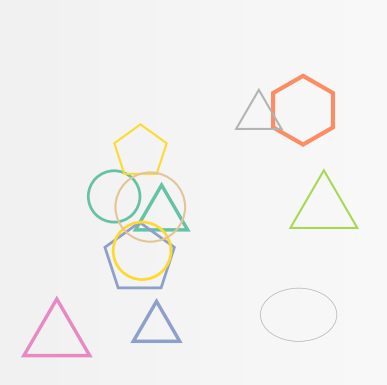[{"shape": "circle", "thickness": 2, "radius": 0.33, "center": [0.295, 0.49]}, {"shape": "triangle", "thickness": 2.5, "radius": 0.39, "center": [0.417, 0.442]}, {"shape": "hexagon", "thickness": 3, "radius": 0.45, "center": [0.782, 0.714]}, {"shape": "pentagon", "thickness": 2, "radius": 0.47, "center": [0.36, 0.329]}, {"shape": "triangle", "thickness": 2.5, "radius": 0.35, "center": [0.404, 0.148]}, {"shape": "triangle", "thickness": 2.5, "radius": 0.49, "center": [0.147, 0.125]}, {"shape": "triangle", "thickness": 1.5, "radius": 0.5, "center": [0.836, 0.458]}, {"shape": "circle", "thickness": 2, "radius": 0.37, "center": [0.367, 0.349]}, {"shape": "pentagon", "thickness": 1.5, "radius": 0.36, "center": [0.363, 0.606]}, {"shape": "circle", "thickness": 1.5, "radius": 0.45, "center": [0.388, 0.462]}, {"shape": "oval", "thickness": 0.5, "radius": 0.49, "center": [0.771, 0.182]}, {"shape": "triangle", "thickness": 1.5, "radius": 0.34, "center": [0.668, 0.699]}]